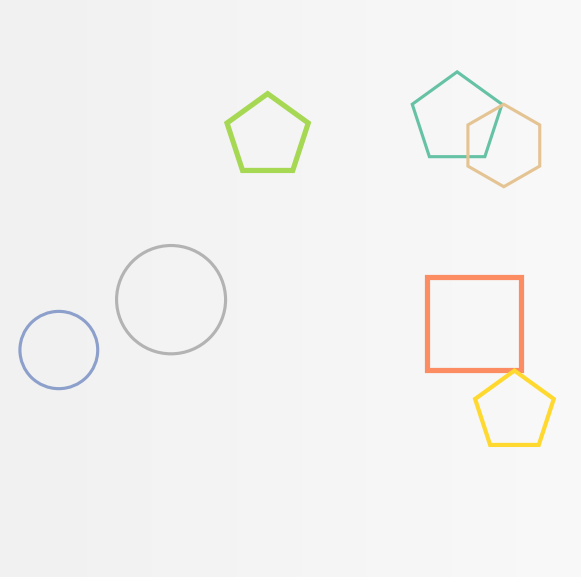[{"shape": "pentagon", "thickness": 1.5, "radius": 0.41, "center": [0.786, 0.794]}, {"shape": "square", "thickness": 2.5, "radius": 0.4, "center": [0.816, 0.439]}, {"shape": "circle", "thickness": 1.5, "radius": 0.33, "center": [0.101, 0.393]}, {"shape": "pentagon", "thickness": 2.5, "radius": 0.37, "center": [0.46, 0.763]}, {"shape": "pentagon", "thickness": 2, "radius": 0.36, "center": [0.885, 0.286]}, {"shape": "hexagon", "thickness": 1.5, "radius": 0.36, "center": [0.867, 0.747]}, {"shape": "circle", "thickness": 1.5, "radius": 0.47, "center": [0.294, 0.48]}]